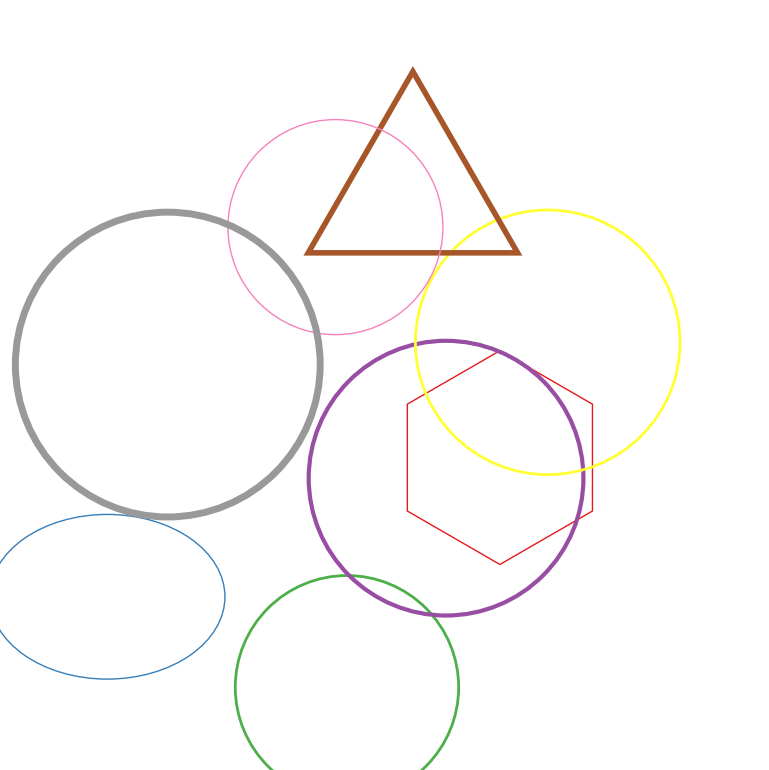[{"shape": "hexagon", "thickness": 0.5, "radius": 0.69, "center": [0.649, 0.406]}, {"shape": "oval", "thickness": 0.5, "radius": 0.76, "center": [0.139, 0.225]}, {"shape": "circle", "thickness": 1, "radius": 0.73, "center": [0.451, 0.107]}, {"shape": "circle", "thickness": 1.5, "radius": 0.89, "center": [0.579, 0.379]}, {"shape": "circle", "thickness": 1, "radius": 0.86, "center": [0.711, 0.555]}, {"shape": "triangle", "thickness": 2, "radius": 0.78, "center": [0.536, 0.75]}, {"shape": "circle", "thickness": 0.5, "radius": 0.7, "center": [0.436, 0.705]}, {"shape": "circle", "thickness": 2.5, "radius": 0.99, "center": [0.218, 0.527]}]